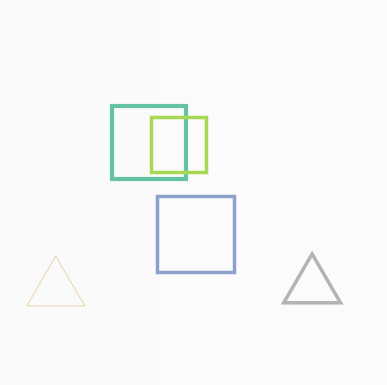[{"shape": "square", "thickness": 3, "radius": 0.47, "center": [0.384, 0.629]}, {"shape": "square", "thickness": 2.5, "radius": 0.49, "center": [0.504, 0.392]}, {"shape": "square", "thickness": 2.5, "radius": 0.36, "center": [0.461, 0.624]}, {"shape": "triangle", "thickness": 0.5, "radius": 0.43, "center": [0.144, 0.249]}, {"shape": "triangle", "thickness": 2.5, "radius": 0.42, "center": [0.805, 0.256]}]